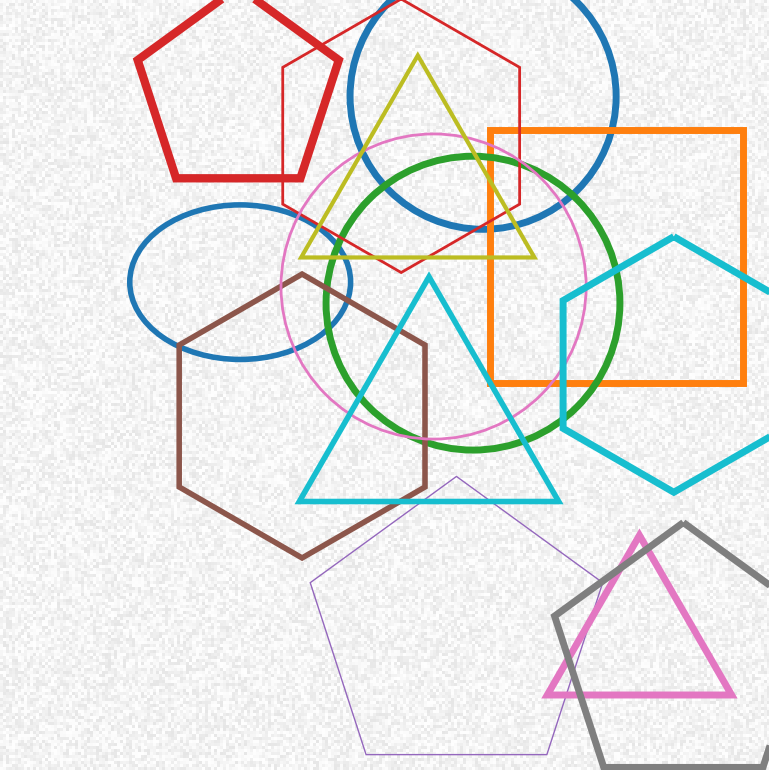[{"shape": "oval", "thickness": 2, "radius": 0.72, "center": [0.312, 0.634]}, {"shape": "circle", "thickness": 2.5, "radius": 0.86, "center": [0.627, 0.875]}, {"shape": "square", "thickness": 2.5, "radius": 0.82, "center": [0.801, 0.667]}, {"shape": "circle", "thickness": 2.5, "radius": 0.95, "center": [0.614, 0.606]}, {"shape": "pentagon", "thickness": 3, "radius": 0.69, "center": [0.309, 0.88]}, {"shape": "hexagon", "thickness": 1, "radius": 0.89, "center": [0.521, 0.824]}, {"shape": "pentagon", "thickness": 0.5, "radius": 1.0, "center": [0.593, 0.182]}, {"shape": "hexagon", "thickness": 2, "radius": 0.92, "center": [0.392, 0.46]}, {"shape": "circle", "thickness": 1, "radius": 0.99, "center": [0.563, 0.628]}, {"shape": "triangle", "thickness": 2.5, "radius": 0.69, "center": [0.83, 0.167]}, {"shape": "pentagon", "thickness": 2.5, "radius": 0.88, "center": [0.887, 0.146]}, {"shape": "triangle", "thickness": 1.5, "radius": 0.87, "center": [0.543, 0.753]}, {"shape": "triangle", "thickness": 2, "radius": 0.97, "center": [0.557, 0.446]}, {"shape": "hexagon", "thickness": 2.5, "radius": 0.83, "center": [0.875, 0.527]}]